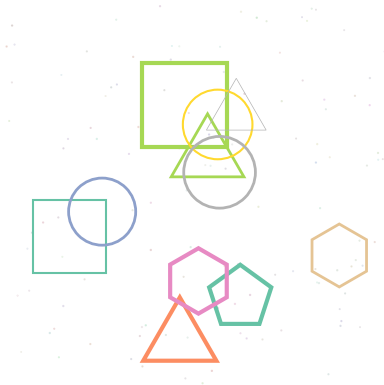[{"shape": "square", "thickness": 1.5, "radius": 0.47, "center": [0.181, 0.386]}, {"shape": "pentagon", "thickness": 3, "radius": 0.42, "center": [0.624, 0.227]}, {"shape": "triangle", "thickness": 3, "radius": 0.55, "center": [0.467, 0.118]}, {"shape": "circle", "thickness": 2, "radius": 0.44, "center": [0.265, 0.45]}, {"shape": "hexagon", "thickness": 3, "radius": 0.42, "center": [0.515, 0.27]}, {"shape": "square", "thickness": 3, "radius": 0.55, "center": [0.48, 0.728]}, {"shape": "triangle", "thickness": 2, "radius": 0.55, "center": [0.539, 0.595]}, {"shape": "circle", "thickness": 1.5, "radius": 0.45, "center": [0.565, 0.677]}, {"shape": "hexagon", "thickness": 2, "radius": 0.41, "center": [0.881, 0.336]}, {"shape": "triangle", "thickness": 0.5, "radius": 0.45, "center": [0.614, 0.707]}, {"shape": "circle", "thickness": 2, "radius": 0.47, "center": [0.57, 0.552]}]